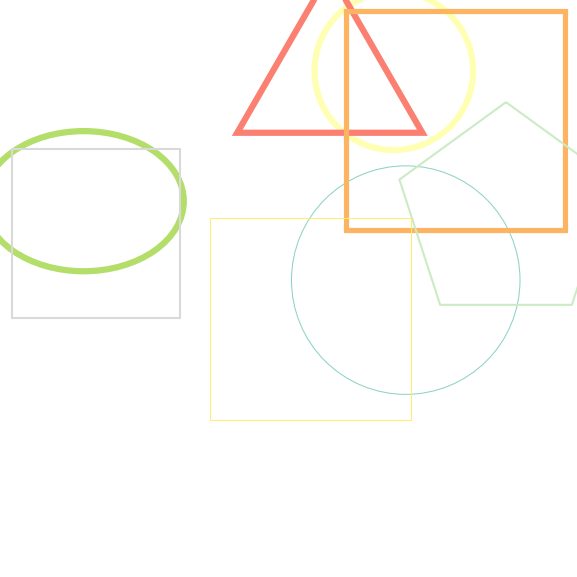[{"shape": "circle", "thickness": 0.5, "radius": 0.99, "center": [0.703, 0.514]}, {"shape": "circle", "thickness": 3, "radius": 0.69, "center": [0.682, 0.876]}, {"shape": "triangle", "thickness": 3, "radius": 0.93, "center": [0.571, 0.862]}, {"shape": "square", "thickness": 2.5, "radius": 0.95, "center": [0.788, 0.79]}, {"shape": "oval", "thickness": 3, "radius": 0.87, "center": [0.145, 0.651]}, {"shape": "square", "thickness": 1, "radius": 0.73, "center": [0.166, 0.594]}, {"shape": "pentagon", "thickness": 1, "radius": 0.97, "center": [0.876, 0.628]}, {"shape": "square", "thickness": 0.5, "radius": 0.87, "center": [0.537, 0.446]}]